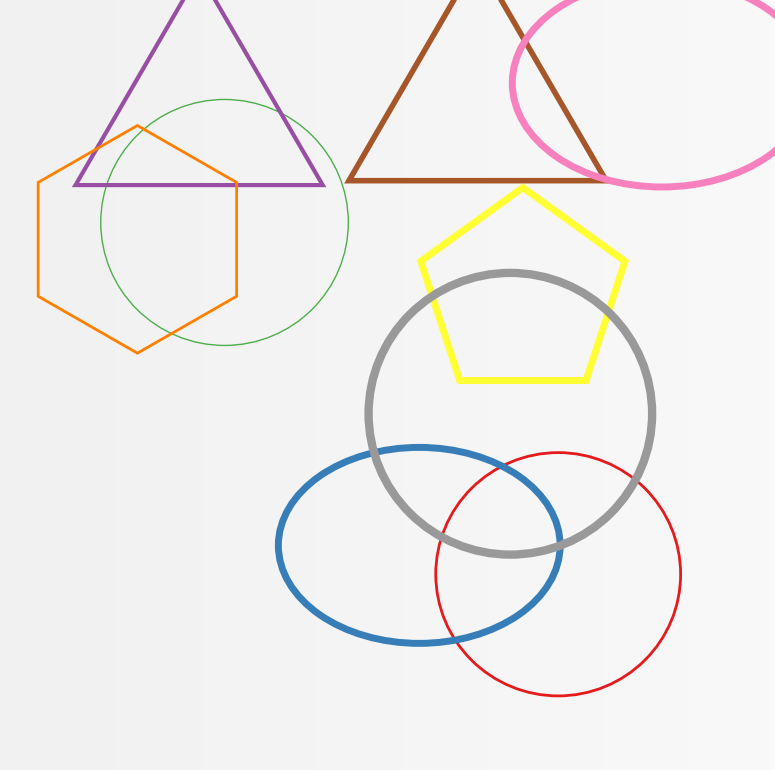[{"shape": "circle", "thickness": 1, "radius": 0.79, "center": [0.72, 0.254]}, {"shape": "oval", "thickness": 2.5, "radius": 0.91, "center": [0.541, 0.292]}, {"shape": "circle", "thickness": 0.5, "radius": 0.8, "center": [0.29, 0.711]}, {"shape": "triangle", "thickness": 1.5, "radius": 0.92, "center": [0.257, 0.852]}, {"shape": "hexagon", "thickness": 1, "radius": 0.74, "center": [0.177, 0.689]}, {"shape": "pentagon", "thickness": 2.5, "radius": 0.69, "center": [0.675, 0.618]}, {"shape": "triangle", "thickness": 2, "radius": 0.96, "center": [0.616, 0.861]}, {"shape": "oval", "thickness": 2.5, "radius": 0.97, "center": [0.854, 0.892]}, {"shape": "circle", "thickness": 3, "radius": 0.91, "center": [0.659, 0.463]}]